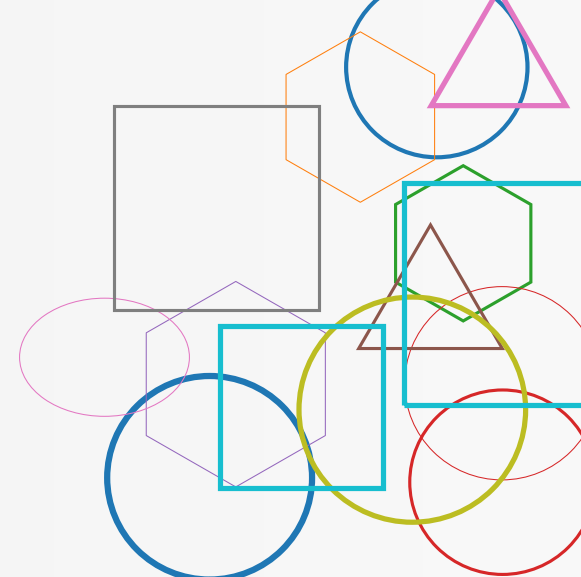[{"shape": "circle", "thickness": 3, "radius": 0.88, "center": [0.361, 0.172]}, {"shape": "circle", "thickness": 2, "radius": 0.78, "center": [0.752, 0.883]}, {"shape": "hexagon", "thickness": 0.5, "radius": 0.74, "center": [0.62, 0.796]}, {"shape": "hexagon", "thickness": 1.5, "radius": 0.67, "center": [0.797, 0.578]}, {"shape": "circle", "thickness": 1.5, "radius": 0.8, "center": [0.865, 0.164]}, {"shape": "circle", "thickness": 0.5, "radius": 0.84, "center": [0.864, 0.335]}, {"shape": "hexagon", "thickness": 0.5, "radius": 0.89, "center": [0.406, 0.334]}, {"shape": "triangle", "thickness": 1.5, "radius": 0.71, "center": [0.741, 0.467]}, {"shape": "oval", "thickness": 0.5, "radius": 0.73, "center": [0.18, 0.381]}, {"shape": "triangle", "thickness": 2.5, "radius": 0.67, "center": [0.858, 0.883]}, {"shape": "square", "thickness": 1.5, "radius": 0.88, "center": [0.372, 0.64]}, {"shape": "circle", "thickness": 2.5, "radius": 0.97, "center": [0.709, 0.29]}, {"shape": "square", "thickness": 2.5, "radius": 0.96, "center": [0.888, 0.49]}, {"shape": "square", "thickness": 2.5, "radius": 0.7, "center": [0.519, 0.294]}]